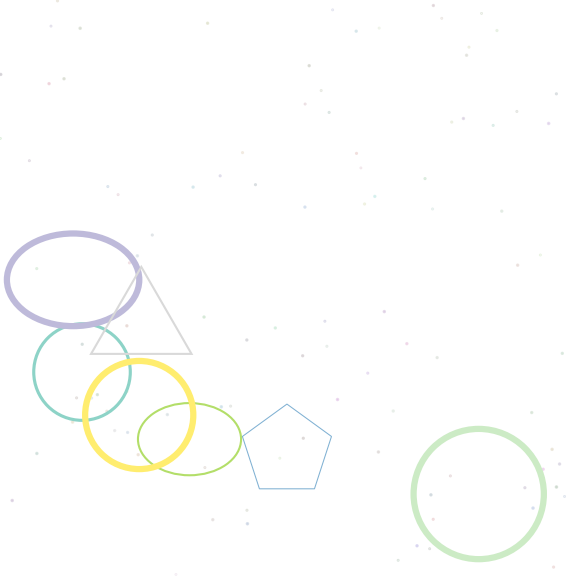[{"shape": "circle", "thickness": 1.5, "radius": 0.42, "center": [0.142, 0.355]}, {"shape": "oval", "thickness": 3, "radius": 0.57, "center": [0.127, 0.515]}, {"shape": "pentagon", "thickness": 0.5, "radius": 0.41, "center": [0.497, 0.218]}, {"shape": "oval", "thickness": 1, "radius": 0.45, "center": [0.328, 0.239]}, {"shape": "triangle", "thickness": 1, "radius": 0.5, "center": [0.245, 0.437]}, {"shape": "circle", "thickness": 3, "radius": 0.56, "center": [0.829, 0.144]}, {"shape": "circle", "thickness": 3, "radius": 0.47, "center": [0.241, 0.28]}]